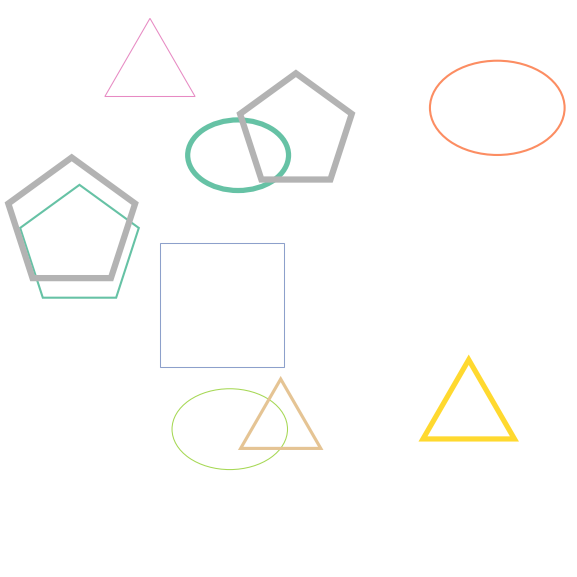[{"shape": "oval", "thickness": 2.5, "radius": 0.44, "center": [0.412, 0.73]}, {"shape": "pentagon", "thickness": 1, "radius": 0.54, "center": [0.138, 0.571]}, {"shape": "oval", "thickness": 1, "radius": 0.58, "center": [0.861, 0.812]}, {"shape": "square", "thickness": 0.5, "radius": 0.54, "center": [0.385, 0.471]}, {"shape": "triangle", "thickness": 0.5, "radius": 0.45, "center": [0.26, 0.877]}, {"shape": "oval", "thickness": 0.5, "radius": 0.5, "center": [0.398, 0.256]}, {"shape": "triangle", "thickness": 2.5, "radius": 0.46, "center": [0.812, 0.285]}, {"shape": "triangle", "thickness": 1.5, "radius": 0.4, "center": [0.486, 0.263]}, {"shape": "pentagon", "thickness": 3, "radius": 0.51, "center": [0.512, 0.771]}, {"shape": "pentagon", "thickness": 3, "radius": 0.58, "center": [0.124, 0.611]}]